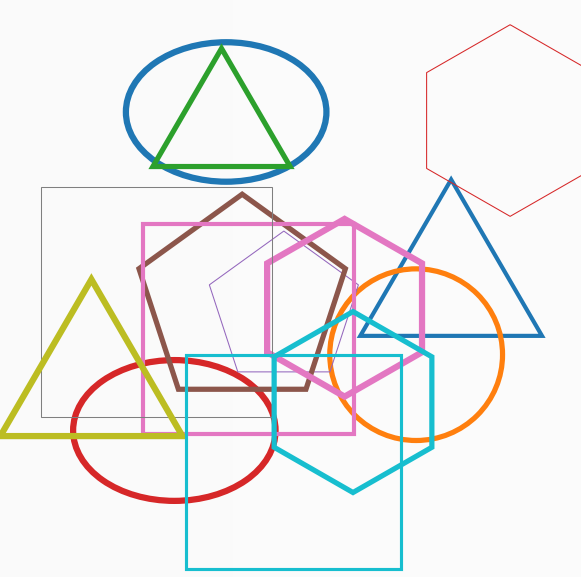[{"shape": "triangle", "thickness": 2, "radius": 0.9, "center": [0.776, 0.508]}, {"shape": "oval", "thickness": 3, "radius": 0.86, "center": [0.389, 0.805]}, {"shape": "circle", "thickness": 2.5, "radius": 0.74, "center": [0.716, 0.385]}, {"shape": "triangle", "thickness": 2.5, "radius": 0.68, "center": [0.381, 0.779]}, {"shape": "hexagon", "thickness": 0.5, "radius": 0.83, "center": [0.878, 0.79]}, {"shape": "oval", "thickness": 3, "radius": 0.87, "center": [0.3, 0.254]}, {"shape": "pentagon", "thickness": 0.5, "radius": 0.67, "center": [0.488, 0.464]}, {"shape": "pentagon", "thickness": 2.5, "radius": 0.93, "center": [0.417, 0.476]}, {"shape": "hexagon", "thickness": 3, "radius": 0.77, "center": [0.593, 0.466]}, {"shape": "square", "thickness": 2, "radius": 0.91, "center": [0.427, 0.429]}, {"shape": "square", "thickness": 0.5, "radius": 1.0, "center": [0.269, 0.476]}, {"shape": "triangle", "thickness": 3, "radius": 0.9, "center": [0.157, 0.334]}, {"shape": "hexagon", "thickness": 2.5, "radius": 0.78, "center": [0.607, 0.303]}, {"shape": "square", "thickness": 1.5, "radius": 0.93, "center": [0.505, 0.199]}]